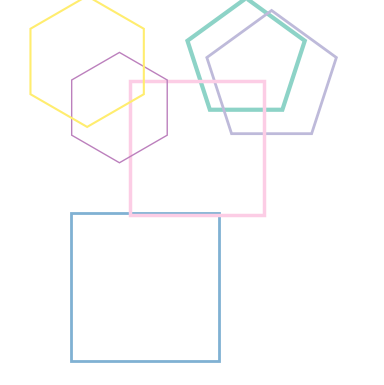[{"shape": "pentagon", "thickness": 3, "radius": 0.8, "center": [0.639, 0.845]}, {"shape": "pentagon", "thickness": 2, "radius": 0.88, "center": [0.705, 0.796]}, {"shape": "square", "thickness": 2, "radius": 0.96, "center": [0.376, 0.255]}, {"shape": "square", "thickness": 2.5, "radius": 0.87, "center": [0.511, 0.617]}, {"shape": "hexagon", "thickness": 1, "radius": 0.72, "center": [0.31, 0.721]}, {"shape": "hexagon", "thickness": 1.5, "radius": 0.85, "center": [0.226, 0.84]}]